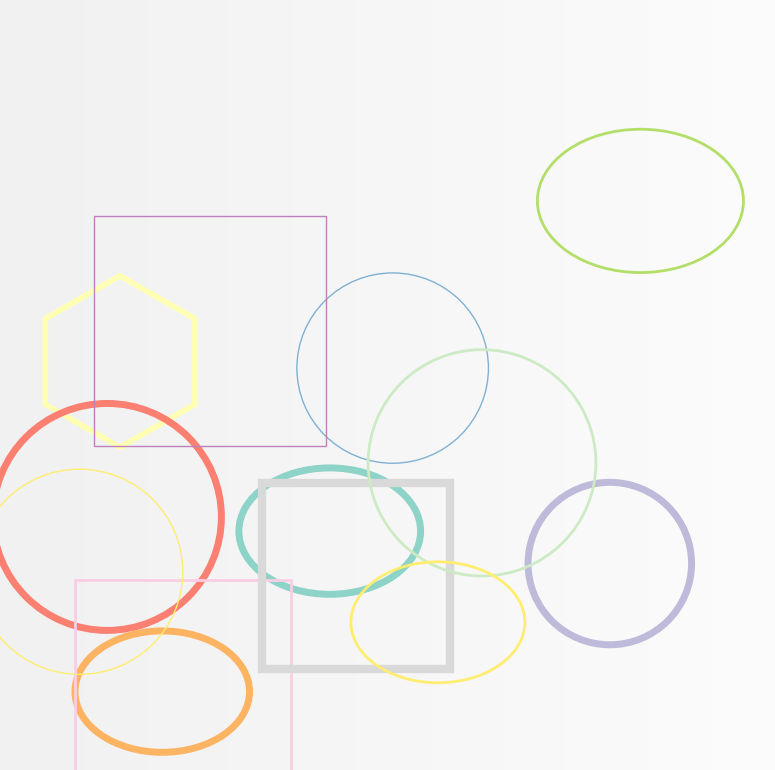[{"shape": "oval", "thickness": 2.5, "radius": 0.59, "center": [0.425, 0.31]}, {"shape": "hexagon", "thickness": 2, "radius": 0.56, "center": [0.155, 0.531]}, {"shape": "circle", "thickness": 2.5, "radius": 0.53, "center": [0.787, 0.268]}, {"shape": "circle", "thickness": 2.5, "radius": 0.74, "center": [0.138, 0.329]}, {"shape": "circle", "thickness": 0.5, "radius": 0.62, "center": [0.507, 0.522]}, {"shape": "oval", "thickness": 2.5, "radius": 0.56, "center": [0.209, 0.102]}, {"shape": "oval", "thickness": 1, "radius": 0.66, "center": [0.826, 0.739]}, {"shape": "square", "thickness": 1, "radius": 0.7, "center": [0.236, 0.107]}, {"shape": "square", "thickness": 3, "radius": 0.61, "center": [0.459, 0.252]}, {"shape": "square", "thickness": 0.5, "radius": 0.75, "center": [0.271, 0.57]}, {"shape": "circle", "thickness": 1, "radius": 0.73, "center": [0.622, 0.399]}, {"shape": "oval", "thickness": 1, "radius": 0.56, "center": [0.565, 0.192]}, {"shape": "circle", "thickness": 0.5, "radius": 0.67, "center": [0.103, 0.257]}]